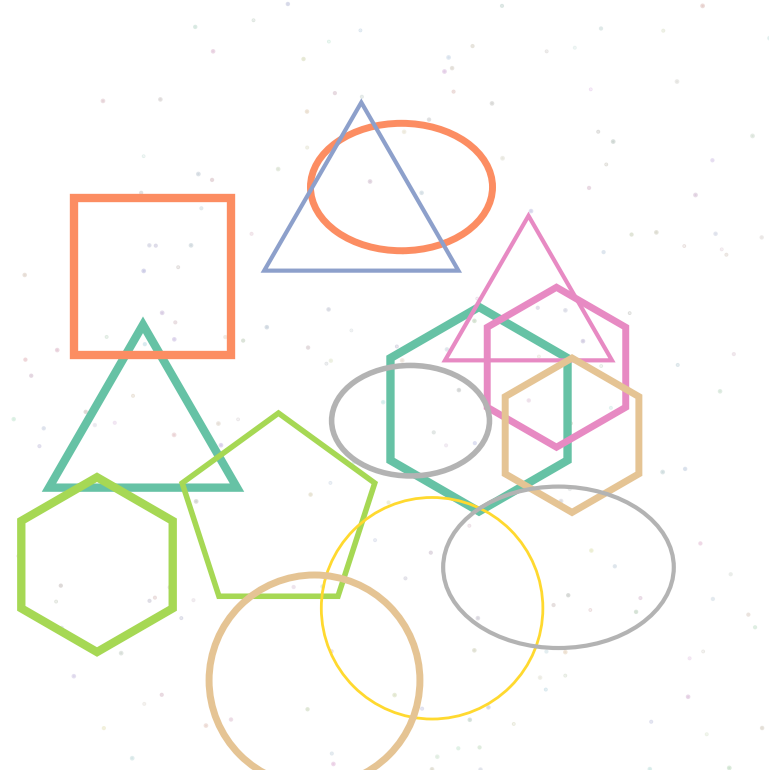[{"shape": "hexagon", "thickness": 3, "radius": 0.66, "center": [0.622, 0.469]}, {"shape": "triangle", "thickness": 3, "radius": 0.7, "center": [0.186, 0.437]}, {"shape": "square", "thickness": 3, "radius": 0.51, "center": [0.198, 0.641]}, {"shape": "oval", "thickness": 2.5, "radius": 0.59, "center": [0.521, 0.757]}, {"shape": "triangle", "thickness": 1.5, "radius": 0.73, "center": [0.469, 0.721]}, {"shape": "hexagon", "thickness": 2.5, "radius": 0.52, "center": [0.723, 0.523]}, {"shape": "triangle", "thickness": 1.5, "radius": 0.63, "center": [0.686, 0.595]}, {"shape": "pentagon", "thickness": 2, "radius": 0.66, "center": [0.362, 0.332]}, {"shape": "hexagon", "thickness": 3, "radius": 0.57, "center": [0.126, 0.267]}, {"shape": "circle", "thickness": 1, "radius": 0.72, "center": [0.561, 0.21]}, {"shape": "hexagon", "thickness": 2.5, "radius": 0.5, "center": [0.743, 0.435]}, {"shape": "circle", "thickness": 2.5, "radius": 0.68, "center": [0.408, 0.116]}, {"shape": "oval", "thickness": 2, "radius": 0.51, "center": [0.533, 0.454]}, {"shape": "oval", "thickness": 1.5, "radius": 0.75, "center": [0.725, 0.263]}]